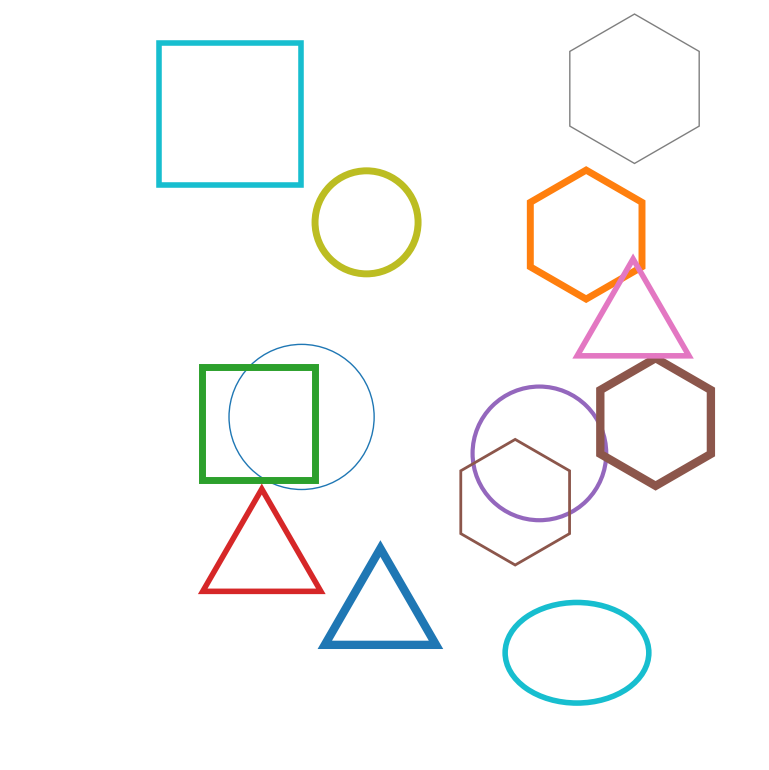[{"shape": "circle", "thickness": 0.5, "radius": 0.47, "center": [0.392, 0.459]}, {"shape": "triangle", "thickness": 3, "radius": 0.42, "center": [0.494, 0.204]}, {"shape": "hexagon", "thickness": 2.5, "radius": 0.42, "center": [0.761, 0.695]}, {"shape": "square", "thickness": 2.5, "radius": 0.37, "center": [0.336, 0.45]}, {"shape": "triangle", "thickness": 2, "radius": 0.44, "center": [0.34, 0.276]}, {"shape": "circle", "thickness": 1.5, "radius": 0.43, "center": [0.701, 0.411]}, {"shape": "hexagon", "thickness": 3, "radius": 0.41, "center": [0.851, 0.452]}, {"shape": "hexagon", "thickness": 1, "radius": 0.41, "center": [0.669, 0.348]}, {"shape": "triangle", "thickness": 2, "radius": 0.42, "center": [0.822, 0.58]}, {"shape": "hexagon", "thickness": 0.5, "radius": 0.49, "center": [0.824, 0.885]}, {"shape": "circle", "thickness": 2.5, "radius": 0.33, "center": [0.476, 0.711]}, {"shape": "square", "thickness": 2, "radius": 0.46, "center": [0.298, 0.852]}, {"shape": "oval", "thickness": 2, "radius": 0.47, "center": [0.749, 0.152]}]